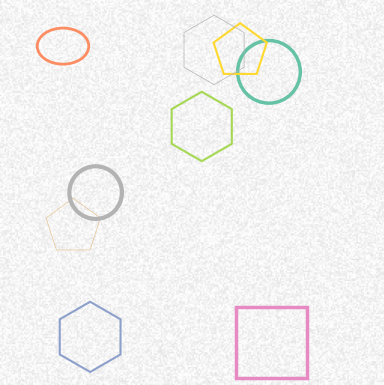[{"shape": "circle", "thickness": 2.5, "radius": 0.41, "center": [0.699, 0.813]}, {"shape": "oval", "thickness": 2, "radius": 0.33, "center": [0.164, 0.88]}, {"shape": "hexagon", "thickness": 1.5, "radius": 0.46, "center": [0.234, 0.125]}, {"shape": "square", "thickness": 2.5, "radius": 0.46, "center": [0.704, 0.111]}, {"shape": "hexagon", "thickness": 1.5, "radius": 0.45, "center": [0.524, 0.672]}, {"shape": "pentagon", "thickness": 1.5, "radius": 0.36, "center": [0.624, 0.867]}, {"shape": "pentagon", "thickness": 0.5, "radius": 0.37, "center": [0.19, 0.411]}, {"shape": "circle", "thickness": 3, "radius": 0.34, "center": [0.248, 0.5]}, {"shape": "hexagon", "thickness": 0.5, "radius": 0.45, "center": [0.556, 0.87]}]